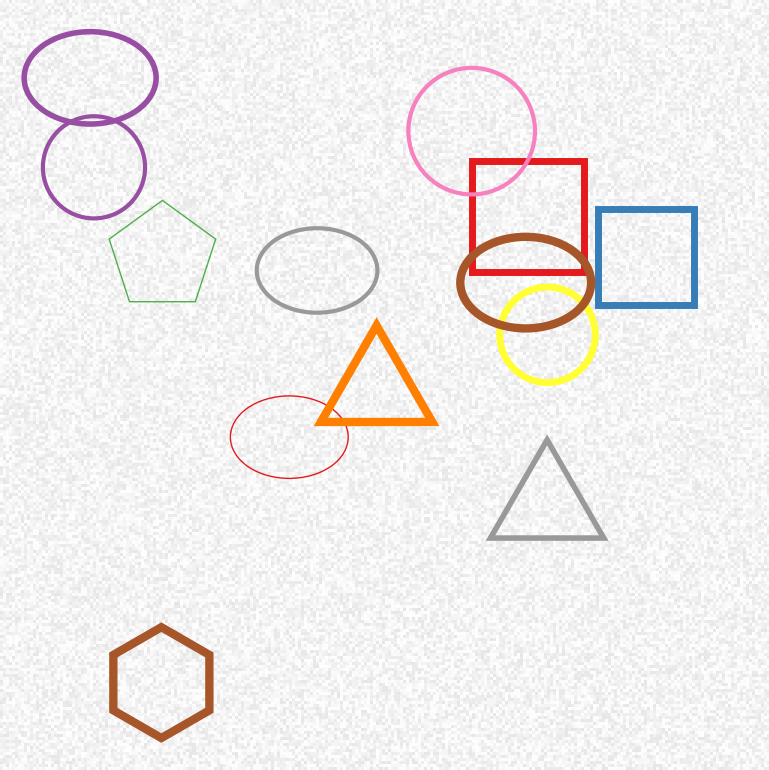[{"shape": "square", "thickness": 2.5, "radius": 0.36, "center": [0.686, 0.719]}, {"shape": "oval", "thickness": 0.5, "radius": 0.38, "center": [0.376, 0.432]}, {"shape": "square", "thickness": 2.5, "radius": 0.31, "center": [0.839, 0.666]}, {"shape": "pentagon", "thickness": 0.5, "radius": 0.36, "center": [0.211, 0.667]}, {"shape": "circle", "thickness": 1.5, "radius": 0.33, "center": [0.122, 0.783]}, {"shape": "oval", "thickness": 2, "radius": 0.43, "center": [0.117, 0.899]}, {"shape": "triangle", "thickness": 3, "radius": 0.42, "center": [0.489, 0.494]}, {"shape": "circle", "thickness": 2.5, "radius": 0.31, "center": [0.711, 0.565]}, {"shape": "oval", "thickness": 3, "radius": 0.42, "center": [0.683, 0.633]}, {"shape": "hexagon", "thickness": 3, "radius": 0.36, "center": [0.21, 0.113]}, {"shape": "circle", "thickness": 1.5, "radius": 0.41, "center": [0.613, 0.83]}, {"shape": "triangle", "thickness": 2, "radius": 0.42, "center": [0.711, 0.344]}, {"shape": "oval", "thickness": 1.5, "radius": 0.39, "center": [0.412, 0.649]}]